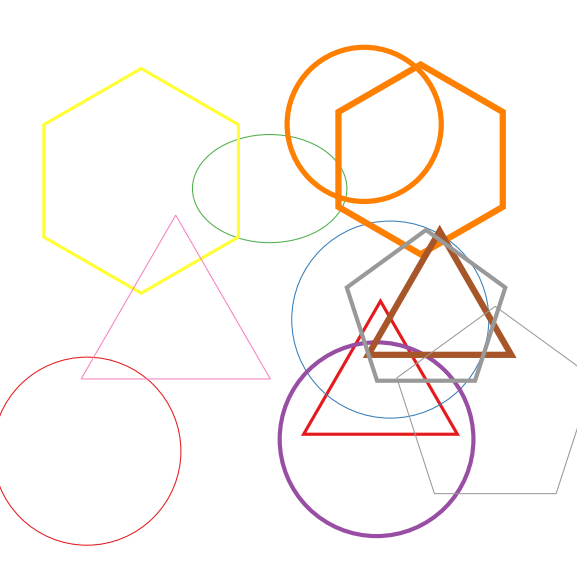[{"shape": "circle", "thickness": 0.5, "radius": 0.81, "center": [0.15, 0.218]}, {"shape": "triangle", "thickness": 1.5, "radius": 0.77, "center": [0.659, 0.324]}, {"shape": "circle", "thickness": 0.5, "radius": 0.85, "center": [0.676, 0.446]}, {"shape": "oval", "thickness": 0.5, "radius": 0.67, "center": [0.467, 0.673]}, {"shape": "circle", "thickness": 2, "radius": 0.84, "center": [0.652, 0.239]}, {"shape": "circle", "thickness": 2.5, "radius": 0.67, "center": [0.631, 0.784]}, {"shape": "hexagon", "thickness": 3, "radius": 0.82, "center": [0.728, 0.723]}, {"shape": "hexagon", "thickness": 1.5, "radius": 0.97, "center": [0.244, 0.686]}, {"shape": "triangle", "thickness": 3, "radius": 0.71, "center": [0.761, 0.456]}, {"shape": "triangle", "thickness": 0.5, "radius": 0.95, "center": [0.304, 0.437]}, {"shape": "pentagon", "thickness": 2, "radius": 0.72, "center": [0.738, 0.457]}, {"shape": "pentagon", "thickness": 0.5, "radius": 0.9, "center": [0.858, 0.289]}]